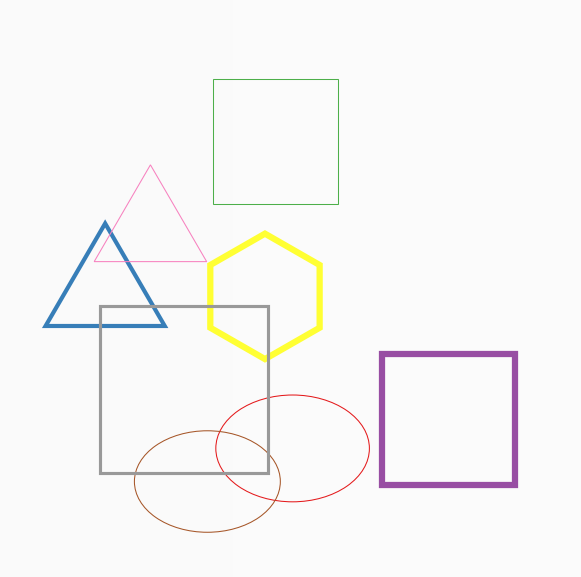[{"shape": "oval", "thickness": 0.5, "radius": 0.66, "center": [0.503, 0.223]}, {"shape": "triangle", "thickness": 2, "radius": 0.59, "center": [0.181, 0.494]}, {"shape": "square", "thickness": 0.5, "radius": 0.54, "center": [0.474, 0.754]}, {"shape": "square", "thickness": 3, "radius": 0.57, "center": [0.772, 0.273]}, {"shape": "hexagon", "thickness": 3, "radius": 0.54, "center": [0.456, 0.486]}, {"shape": "oval", "thickness": 0.5, "radius": 0.63, "center": [0.357, 0.165]}, {"shape": "triangle", "thickness": 0.5, "radius": 0.56, "center": [0.259, 0.602]}, {"shape": "square", "thickness": 1.5, "radius": 0.73, "center": [0.316, 0.325]}]